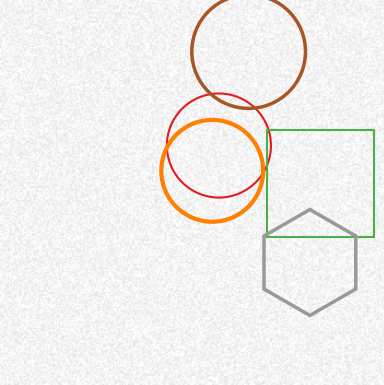[{"shape": "circle", "thickness": 1.5, "radius": 0.68, "center": [0.569, 0.622]}, {"shape": "square", "thickness": 1.5, "radius": 0.69, "center": [0.833, 0.524]}, {"shape": "circle", "thickness": 3, "radius": 0.66, "center": [0.551, 0.556]}, {"shape": "circle", "thickness": 2.5, "radius": 0.74, "center": [0.646, 0.866]}, {"shape": "hexagon", "thickness": 2.5, "radius": 0.69, "center": [0.805, 0.318]}]